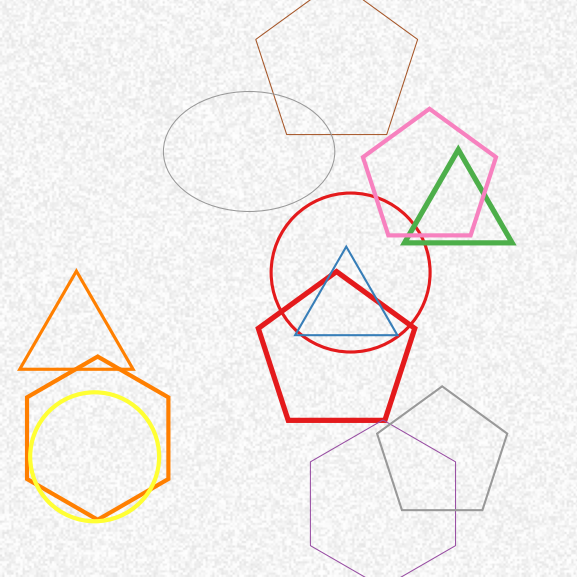[{"shape": "pentagon", "thickness": 2.5, "radius": 0.71, "center": [0.583, 0.386]}, {"shape": "circle", "thickness": 1.5, "radius": 0.69, "center": [0.607, 0.527]}, {"shape": "triangle", "thickness": 1, "radius": 0.51, "center": [0.6, 0.47]}, {"shape": "triangle", "thickness": 2.5, "radius": 0.54, "center": [0.794, 0.632]}, {"shape": "hexagon", "thickness": 0.5, "radius": 0.73, "center": [0.663, 0.127]}, {"shape": "hexagon", "thickness": 2, "radius": 0.71, "center": [0.169, 0.24]}, {"shape": "triangle", "thickness": 1.5, "radius": 0.57, "center": [0.132, 0.416]}, {"shape": "circle", "thickness": 2, "radius": 0.56, "center": [0.164, 0.208]}, {"shape": "pentagon", "thickness": 0.5, "radius": 0.74, "center": [0.583, 0.885]}, {"shape": "pentagon", "thickness": 2, "radius": 0.61, "center": [0.744, 0.69]}, {"shape": "oval", "thickness": 0.5, "radius": 0.74, "center": [0.431, 0.737]}, {"shape": "pentagon", "thickness": 1, "radius": 0.59, "center": [0.766, 0.212]}]